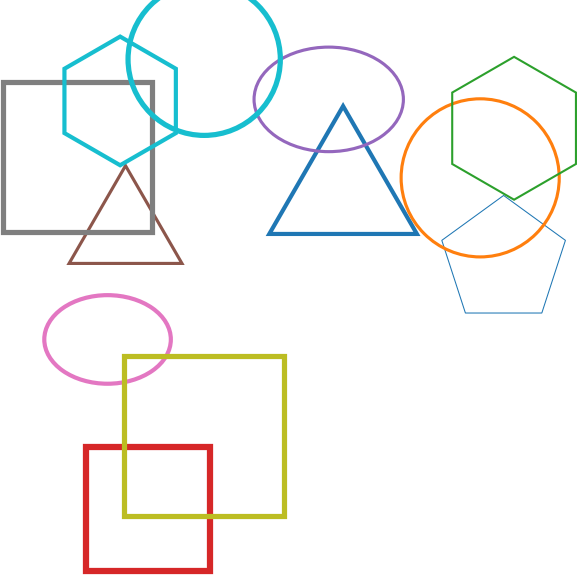[{"shape": "triangle", "thickness": 2, "radius": 0.74, "center": [0.594, 0.668]}, {"shape": "pentagon", "thickness": 0.5, "radius": 0.56, "center": [0.872, 0.548]}, {"shape": "circle", "thickness": 1.5, "radius": 0.68, "center": [0.831, 0.691]}, {"shape": "hexagon", "thickness": 1, "radius": 0.62, "center": [0.89, 0.777]}, {"shape": "square", "thickness": 3, "radius": 0.54, "center": [0.256, 0.117]}, {"shape": "oval", "thickness": 1.5, "radius": 0.65, "center": [0.569, 0.827]}, {"shape": "triangle", "thickness": 1.5, "radius": 0.56, "center": [0.217, 0.599]}, {"shape": "oval", "thickness": 2, "radius": 0.55, "center": [0.186, 0.411]}, {"shape": "square", "thickness": 2.5, "radius": 0.65, "center": [0.134, 0.728]}, {"shape": "square", "thickness": 2.5, "radius": 0.69, "center": [0.354, 0.245]}, {"shape": "hexagon", "thickness": 2, "radius": 0.56, "center": [0.208, 0.824]}, {"shape": "circle", "thickness": 2.5, "radius": 0.66, "center": [0.354, 0.897]}]